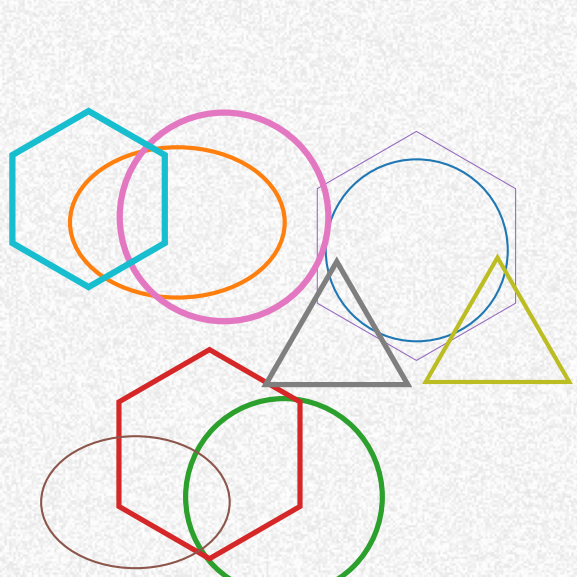[{"shape": "circle", "thickness": 1, "radius": 0.79, "center": [0.722, 0.566]}, {"shape": "oval", "thickness": 2, "radius": 0.93, "center": [0.307, 0.614]}, {"shape": "circle", "thickness": 2.5, "radius": 0.85, "center": [0.492, 0.139]}, {"shape": "hexagon", "thickness": 2.5, "radius": 0.91, "center": [0.363, 0.213]}, {"shape": "hexagon", "thickness": 0.5, "radius": 0.99, "center": [0.721, 0.573]}, {"shape": "oval", "thickness": 1, "radius": 0.82, "center": [0.234, 0.13]}, {"shape": "circle", "thickness": 3, "radius": 0.9, "center": [0.388, 0.624]}, {"shape": "triangle", "thickness": 2.5, "radius": 0.71, "center": [0.583, 0.404]}, {"shape": "triangle", "thickness": 2, "radius": 0.72, "center": [0.861, 0.41]}, {"shape": "hexagon", "thickness": 3, "radius": 0.76, "center": [0.153, 0.654]}]